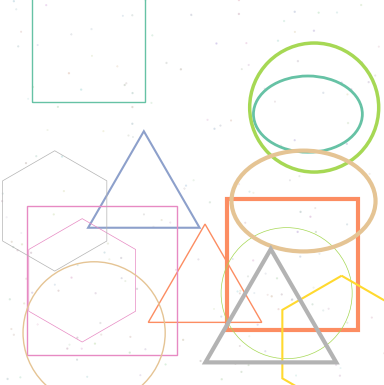[{"shape": "oval", "thickness": 2, "radius": 0.71, "center": [0.8, 0.704]}, {"shape": "square", "thickness": 1, "radius": 0.73, "center": [0.231, 0.882]}, {"shape": "square", "thickness": 3, "radius": 0.85, "center": [0.76, 0.313]}, {"shape": "triangle", "thickness": 1, "radius": 0.85, "center": [0.533, 0.248]}, {"shape": "triangle", "thickness": 1.5, "radius": 0.84, "center": [0.374, 0.492]}, {"shape": "square", "thickness": 1, "radius": 0.97, "center": [0.265, 0.272]}, {"shape": "hexagon", "thickness": 0.5, "radius": 0.8, "center": [0.213, 0.272]}, {"shape": "circle", "thickness": 2.5, "radius": 0.84, "center": [0.816, 0.721]}, {"shape": "circle", "thickness": 0.5, "radius": 0.85, "center": [0.745, 0.239]}, {"shape": "hexagon", "thickness": 1.5, "radius": 0.89, "center": [0.887, 0.106]}, {"shape": "oval", "thickness": 3, "radius": 0.94, "center": [0.788, 0.478]}, {"shape": "circle", "thickness": 1, "radius": 0.92, "center": [0.244, 0.135]}, {"shape": "triangle", "thickness": 3, "radius": 0.98, "center": [0.703, 0.157]}, {"shape": "hexagon", "thickness": 0.5, "radius": 0.78, "center": [0.142, 0.452]}]